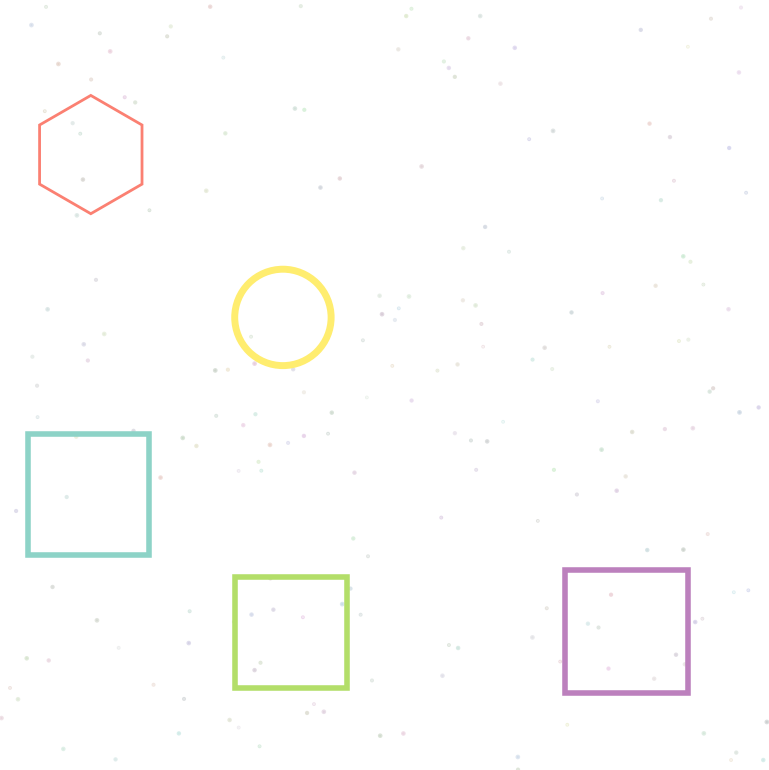[{"shape": "square", "thickness": 2, "radius": 0.39, "center": [0.115, 0.357]}, {"shape": "hexagon", "thickness": 1, "radius": 0.38, "center": [0.118, 0.799]}, {"shape": "square", "thickness": 2, "radius": 0.36, "center": [0.378, 0.179]}, {"shape": "square", "thickness": 2, "radius": 0.4, "center": [0.813, 0.18]}, {"shape": "circle", "thickness": 2.5, "radius": 0.31, "center": [0.367, 0.588]}]